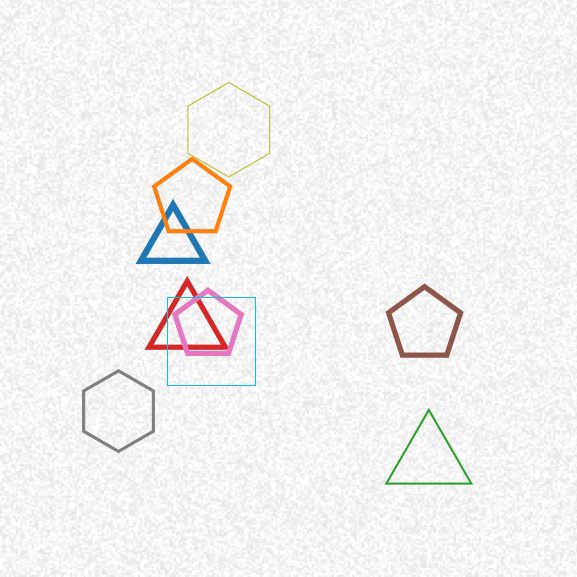[{"shape": "triangle", "thickness": 3, "radius": 0.32, "center": [0.3, 0.58]}, {"shape": "pentagon", "thickness": 2, "radius": 0.35, "center": [0.333, 0.655]}, {"shape": "triangle", "thickness": 1, "radius": 0.43, "center": [0.743, 0.204]}, {"shape": "triangle", "thickness": 2.5, "radius": 0.38, "center": [0.324, 0.436]}, {"shape": "pentagon", "thickness": 2.5, "radius": 0.33, "center": [0.735, 0.437]}, {"shape": "pentagon", "thickness": 2.5, "radius": 0.3, "center": [0.36, 0.436]}, {"shape": "hexagon", "thickness": 1.5, "radius": 0.35, "center": [0.205, 0.287]}, {"shape": "hexagon", "thickness": 0.5, "radius": 0.41, "center": [0.396, 0.775]}, {"shape": "square", "thickness": 0.5, "radius": 0.38, "center": [0.365, 0.409]}]